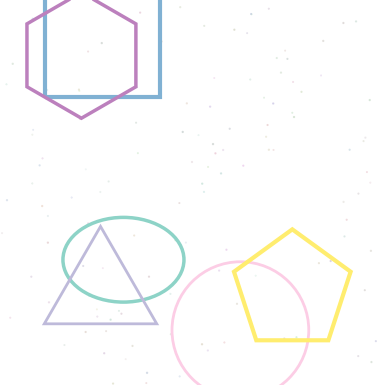[{"shape": "oval", "thickness": 2.5, "radius": 0.79, "center": [0.321, 0.325]}, {"shape": "triangle", "thickness": 2, "radius": 0.84, "center": [0.261, 0.243]}, {"shape": "square", "thickness": 3, "radius": 0.75, "center": [0.267, 0.899]}, {"shape": "circle", "thickness": 2, "radius": 0.89, "center": [0.624, 0.142]}, {"shape": "hexagon", "thickness": 2.5, "radius": 0.82, "center": [0.211, 0.856]}, {"shape": "pentagon", "thickness": 3, "radius": 0.8, "center": [0.759, 0.245]}]